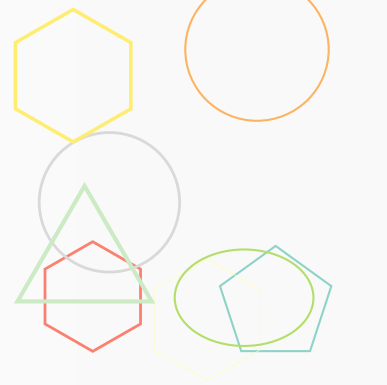[{"shape": "pentagon", "thickness": 1.5, "radius": 0.76, "center": [0.711, 0.21]}, {"shape": "hexagon", "thickness": 0.5, "radius": 0.79, "center": [0.534, 0.169]}, {"shape": "hexagon", "thickness": 2, "radius": 0.71, "center": [0.239, 0.23]}, {"shape": "circle", "thickness": 1.5, "radius": 0.93, "center": [0.663, 0.871]}, {"shape": "oval", "thickness": 1.5, "radius": 0.9, "center": [0.63, 0.227]}, {"shape": "circle", "thickness": 2, "radius": 0.91, "center": [0.282, 0.475]}, {"shape": "triangle", "thickness": 3, "radius": 1.0, "center": [0.218, 0.317]}, {"shape": "hexagon", "thickness": 2.5, "radius": 0.86, "center": [0.189, 0.803]}]